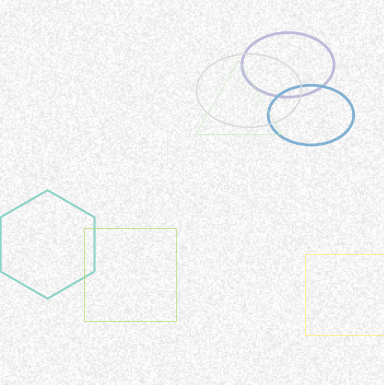[{"shape": "hexagon", "thickness": 1.5, "radius": 0.7, "center": [0.124, 0.365]}, {"shape": "oval", "thickness": 2, "radius": 0.6, "center": [0.748, 0.831]}, {"shape": "oval", "thickness": 2, "radius": 0.55, "center": [0.808, 0.701]}, {"shape": "square", "thickness": 0.5, "radius": 0.6, "center": [0.338, 0.288]}, {"shape": "oval", "thickness": 1, "radius": 0.68, "center": [0.647, 0.765]}, {"shape": "triangle", "thickness": 0.5, "radius": 0.64, "center": [0.62, 0.715]}, {"shape": "square", "thickness": 0.5, "radius": 0.53, "center": [0.897, 0.234]}]